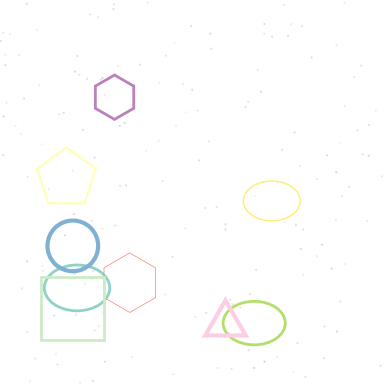[{"shape": "oval", "thickness": 2, "radius": 0.43, "center": [0.2, 0.252]}, {"shape": "pentagon", "thickness": 1.5, "radius": 0.4, "center": [0.173, 0.537]}, {"shape": "hexagon", "thickness": 0.5, "radius": 0.39, "center": [0.337, 0.266]}, {"shape": "circle", "thickness": 3, "radius": 0.33, "center": [0.189, 0.361]}, {"shape": "oval", "thickness": 2, "radius": 0.4, "center": [0.66, 0.161]}, {"shape": "triangle", "thickness": 3, "radius": 0.3, "center": [0.586, 0.159]}, {"shape": "hexagon", "thickness": 2, "radius": 0.29, "center": [0.298, 0.747]}, {"shape": "square", "thickness": 2, "radius": 0.41, "center": [0.188, 0.199]}, {"shape": "oval", "thickness": 1, "radius": 0.37, "center": [0.706, 0.478]}]